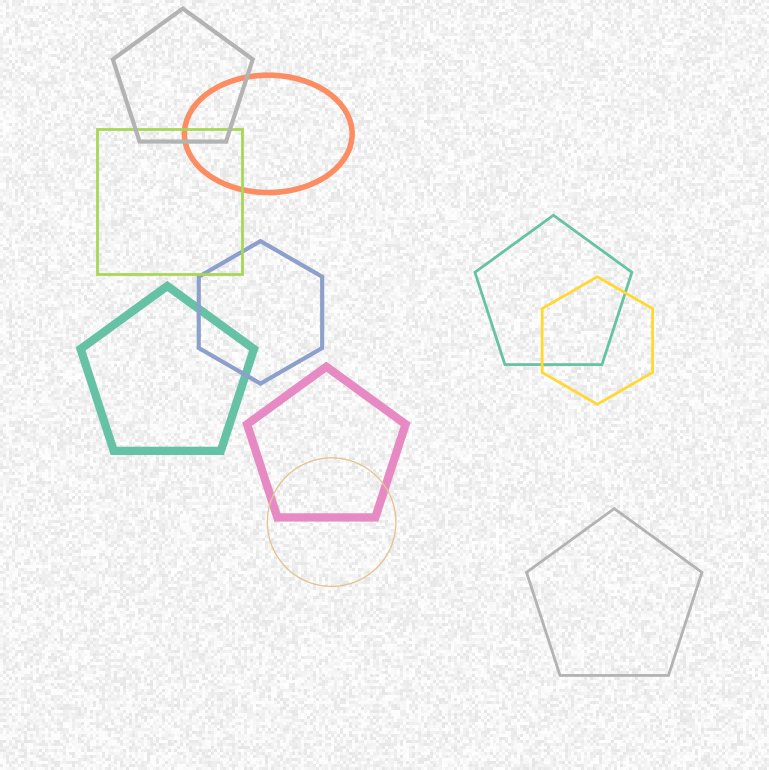[{"shape": "pentagon", "thickness": 1, "radius": 0.54, "center": [0.719, 0.613]}, {"shape": "pentagon", "thickness": 3, "radius": 0.59, "center": [0.217, 0.51]}, {"shape": "oval", "thickness": 2, "radius": 0.54, "center": [0.348, 0.826]}, {"shape": "hexagon", "thickness": 1.5, "radius": 0.46, "center": [0.338, 0.594]}, {"shape": "pentagon", "thickness": 3, "radius": 0.54, "center": [0.424, 0.416]}, {"shape": "square", "thickness": 1, "radius": 0.47, "center": [0.22, 0.739]}, {"shape": "hexagon", "thickness": 1, "radius": 0.41, "center": [0.776, 0.558]}, {"shape": "circle", "thickness": 0.5, "radius": 0.42, "center": [0.431, 0.322]}, {"shape": "pentagon", "thickness": 1.5, "radius": 0.48, "center": [0.237, 0.893]}, {"shape": "pentagon", "thickness": 1, "radius": 0.6, "center": [0.798, 0.22]}]